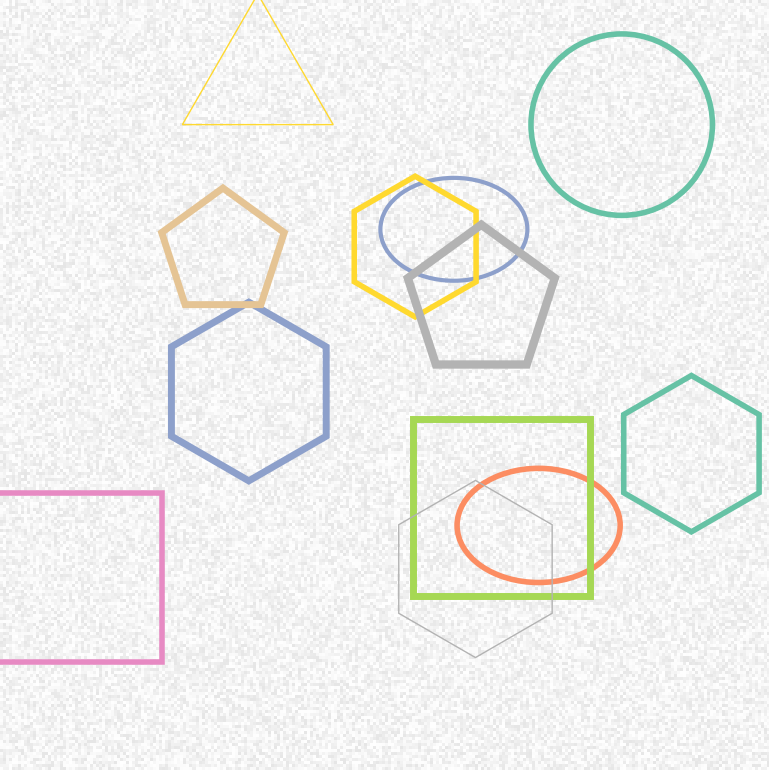[{"shape": "circle", "thickness": 2, "radius": 0.59, "center": [0.807, 0.838]}, {"shape": "hexagon", "thickness": 2, "radius": 0.51, "center": [0.898, 0.411]}, {"shape": "oval", "thickness": 2, "radius": 0.53, "center": [0.7, 0.318]}, {"shape": "hexagon", "thickness": 2.5, "radius": 0.58, "center": [0.323, 0.492]}, {"shape": "oval", "thickness": 1.5, "radius": 0.48, "center": [0.589, 0.702]}, {"shape": "square", "thickness": 2, "radius": 0.55, "center": [0.101, 0.25]}, {"shape": "square", "thickness": 2.5, "radius": 0.57, "center": [0.652, 0.341]}, {"shape": "hexagon", "thickness": 2, "radius": 0.46, "center": [0.539, 0.68]}, {"shape": "triangle", "thickness": 0.5, "radius": 0.57, "center": [0.335, 0.895]}, {"shape": "pentagon", "thickness": 2.5, "radius": 0.42, "center": [0.29, 0.672]}, {"shape": "hexagon", "thickness": 0.5, "radius": 0.58, "center": [0.617, 0.261]}, {"shape": "pentagon", "thickness": 3, "radius": 0.5, "center": [0.625, 0.608]}]